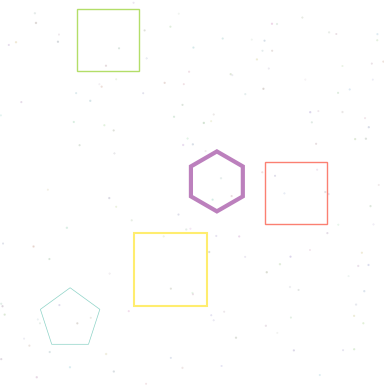[{"shape": "pentagon", "thickness": 0.5, "radius": 0.41, "center": [0.182, 0.171]}, {"shape": "square", "thickness": 1, "radius": 0.4, "center": [0.768, 0.499]}, {"shape": "square", "thickness": 1, "radius": 0.41, "center": [0.28, 0.896]}, {"shape": "hexagon", "thickness": 3, "radius": 0.39, "center": [0.563, 0.529]}, {"shape": "square", "thickness": 1.5, "radius": 0.47, "center": [0.444, 0.3]}]